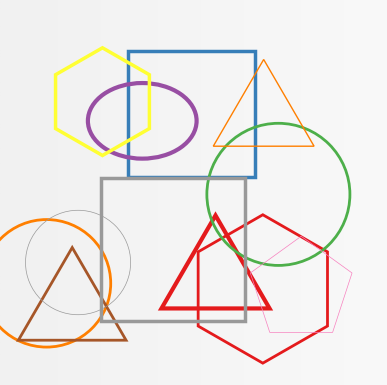[{"shape": "triangle", "thickness": 3, "radius": 0.81, "center": [0.556, 0.279]}, {"shape": "hexagon", "thickness": 2, "radius": 0.96, "center": [0.678, 0.249]}, {"shape": "square", "thickness": 2.5, "radius": 0.82, "center": [0.495, 0.704]}, {"shape": "circle", "thickness": 2, "radius": 0.92, "center": [0.718, 0.495]}, {"shape": "oval", "thickness": 3, "radius": 0.7, "center": [0.367, 0.686]}, {"shape": "triangle", "thickness": 1, "radius": 0.75, "center": [0.68, 0.695]}, {"shape": "circle", "thickness": 2, "radius": 0.83, "center": [0.12, 0.264]}, {"shape": "hexagon", "thickness": 2.5, "radius": 0.7, "center": [0.264, 0.736]}, {"shape": "triangle", "thickness": 2, "radius": 0.8, "center": [0.186, 0.197]}, {"shape": "pentagon", "thickness": 0.5, "radius": 0.69, "center": [0.777, 0.248]}, {"shape": "square", "thickness": 2.5, "radius": 0.93, "center": [0.447, 0.352]}, {"shape": "circle", "thickness": 0.5, "radius": 0.68, "center": [0.201, 0.318]}]